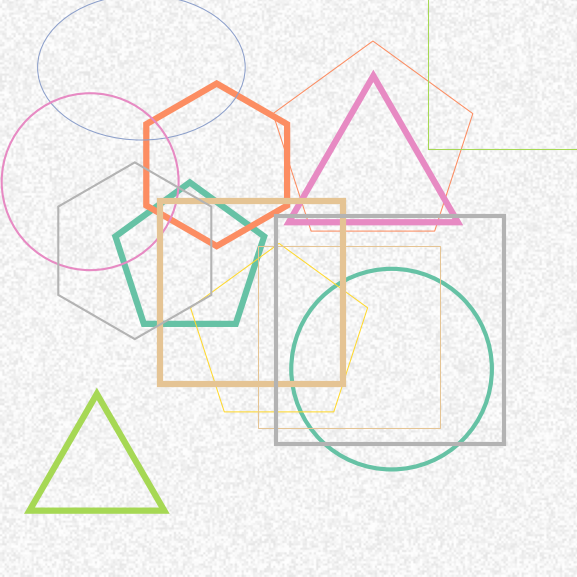[{"shape": "circle", "thickness": 2, "radius": 0.87, "center": [0.678, 0.36]}, {"shape": "pentagon", "thickness": 3, "radius": 0.68, "center": [0.329, 0.548]}, {"shape": "hexagon", "thickness": 3, "radius": 0.7, "center": [0.375, 0.714]}, {"shape": "pentagon", "thickness": 0.5, "radius": 0.91, "center": [0.646, 0.746]}, {"shape": "oval", "thickness": 0.5, "radius": 0.9, "center": [0.245, 0.882]}, {"shape": "triangle", "thickness": 3, "radius": 0.84, "center": [0.646, 0.699]}, {"shape": "circle", "thickness": 1, "radius": 0.77, "center": [0.156, 0.685]}, {"shape": "square", "thickness": 0.5, "radius": 0.67, "center": [0.875, 0.875]}, {"shape": "triangle", "thickness": 3, "radius": 0.67, "center": [0.168, 0.182]}, {"shape": "pentagon", "thickness": 0.5, "radius": 0.81, "center": [0.483, 0.416]}, {"shape": "square", "thickness": 3, "radius": 0.79, "center": [0.435, 0.493]}, {"shape": "square", "thickness": 0.5, "radius": 0.79, "center": [0.604, 0.416]}, {"shape": "hexagon", "thickness": 1, "radius": 0.76, "center": [0.233, 0.565]}, {"shape": "square", "thickness": 2, "radius": 0.99, "center": [0.676, 0.427]}]